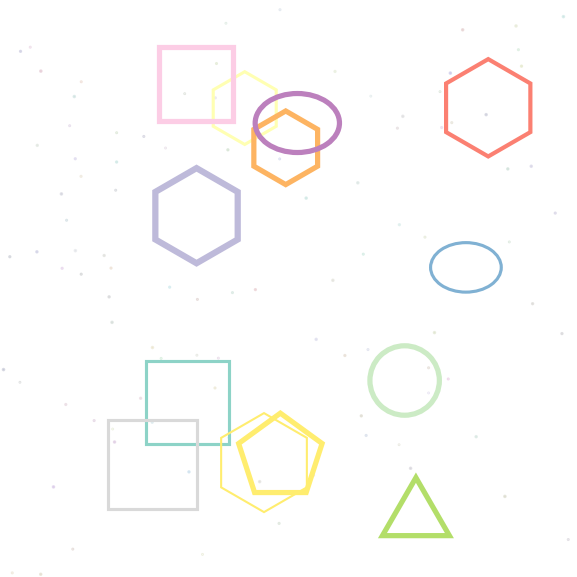[{"shape": "square", "thickness": 1.5, "radius": 0.36, "center": [0.325, 0.302]}, {"shape": "hexagon", "thickness": 1.5, "radius": 0.31, "center": [0.424, 0.812]}, {"shape": "hexagon", "thickness": 3, "radius": 0.41, "center": [0.34, 0.626]}, {"shape": "hexagon", "thickness": 2, "radius": 0.42, "center": [0.845, 0.812]}, {"shape": "oval", "thickness": 1.5, "radius": 0.31, "center": [0.807, 0.536]}, {"shape": "hexagon", "thickness": 2.5, "radius": 0.32, "center": [0.495, 0.743]}, {"shape": "triangle", "thickness": 2.5, "radius": 0.33, "center": [0.72, 0.105]}, {"shape": "square", "thickness": 2.5, "radius": 0.32, "center": [0.339, 0.854]}, {"shape": "square", "thickness": 1.5, "radius": 0.39, "center": [0.264, 0.195]}, {"shape": "oval", "thickness": 2.5, "radius": 0.36, "center": [0.515, 0.786]}, {"shape": "circle", "thickness": 2.5, "radius": 0.3, "center": [0.701, 0.34]}, {"shape": "pentagon", "thickness": 2.5, "radius": 0.38, "center": [0.485, 0.208]}, {"shape": "hexagon", "thickness": 1, "radius": 0.43, "center": [0.457, 0.198]}]